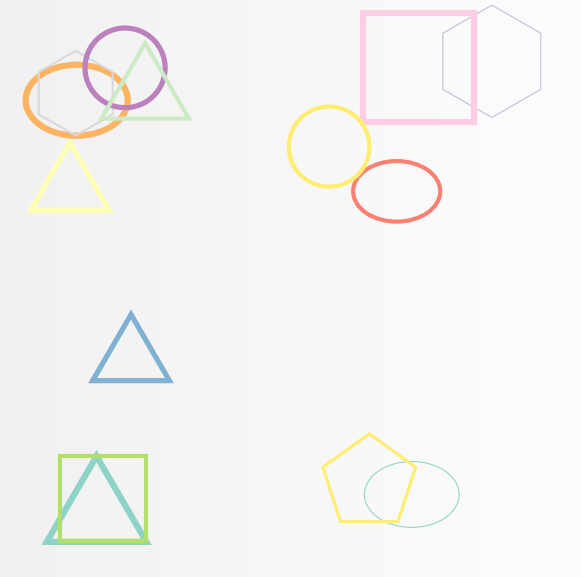[{"shape": "oval", "thickness": 0.5, "radius": 0.41, "center": [0.708, 0.143]}, {"shape": "triangle", "thickness": 3, "radius": 0.49, "center": [0.166, 0.11]}, {"shape": "triangle", "thickness": 2.5, "radius": 0.39, "center": [0.12, 0.674]}, {"shape": "hexagon", "thickness": 0.5, "radius": 0.49, "center": [0.846, 0.893]}, {"shape": "oval", "thickness": 2, "radius": 0.37, "center": [0.682, 0.668]}, {"shape": "triangle", "thickness": 2.5, "radius": 0.38, "center": [0.225, 0.378]}, {"shape": "oval", "thickness": 3, "radius": 0.44, "center": [0.132, 0.826]}, {"shape": "square", "thickness": 2, "radius": 0.37, "center": [0.177, 0.136]}, {"shape": "square", "thickness": 3, "radius": 0.48, "center": [0.72, 0.882]}, {"shape": "hexagon", "thickness": 1, "radius": 0.37, "center": [0.13, 0.838]}, {"shape": "circle", "thickness": 2.5, "radius": 0.34, "center": [0.215, 0.882]}, {"shape": "triangle", "thickness": 2, "radius": 0.44, "center": [0.25, 0.837]}, {"shape": "pentagon", "thickness": 1.5, "radius": 0.42, "center": [0.635, 0.164]}, {"shape": "circle", "thickness": 2, "radius": 0.35, "center": [0.566, 0.745]}]